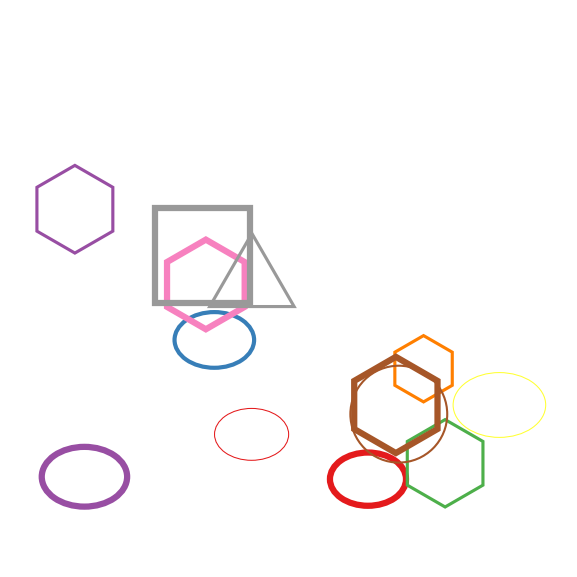[{"shape": "oval", "thickness": 0.5, "radius": 0.32, "center": [0.436, 0.247]}, {"shape": "oval", "thickness": 3, "radius": 0.33, "center": [0.637, 0.169]}, {"shape": "oval", "thickness": 2, "radius": 0.34, "center": [0.371, 0.41]}, {"shape": "hexagon", "thickness": 1.5, "radius": 0.38, "center": [0.771, 0.197]}, {"shape": "oval", "thickness": 3, "radius": 0.37, "center": [0.146, 0.174]}, {"shape": "hexagon", "thickness": 1.5, "radius": 0.38, "center": [0.13, 0.637]}, {"shape": "hexagon", "thickness": 1.5, "radius": 0.29, "center": [0.733, 0.361]}, {"shape": "oval", "thickness": 0.5, "radius": 0.4, "center": [0.865, 0.298]}, {"shape": "hexagon", "thickness": 3, "radius": 0.42, "center": [0.685, 0.298]}, {"shape": "circle", "thickness": 1, "radius": 0.42, "center": [0.691, 0.282]}, {"shape": "hexagon", "thickness": 3, "radius": 0.39, "center": [0.356, 0.507]}, {"shape": "square", "thickness": 3, "radius": 0.41, "center": [0.351, 0.557]}, {"shape": "triangle", "thickness": 1.5, "radius": 0.42, "center": [0.436, 0.511]}]